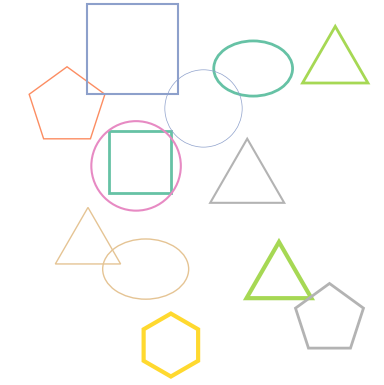[{"shape": "square", "thickness": 2, "radius": 0.4, "center": [0.364, 0.58]}, {"shape": "oval", "thickness": 2, "radius": 0.51, "center": [0.658, 0.822]}, {"shape": "pentagon", "thickness": 1, "radius": 0.52, "center": [0.174, 0.723]}, {"shape": "square", "thickness": 1.5, "radius": 0.59, "center": [0.344, 0.873]}, {"shape": "circle", "thickness": 0.5, "radius": 0.5, "center": [0.529, 0.718]}, {"shape": "circle", "thickness": 1.5, "radius": 0.58, "center": [0.353, 0.569]}, {"shape": "triangle", "thickness": 2, "radius": 0.49, "center": [0.871, 0.833]}, {"shape": "triangle", "thickness": 3, "radius": 0.49, "center": [0.725, 0.274]}, {"shape": "hexagon", "thickness": 3, "radius": 0.41, "center": [0.444, 0.104]}, {"shape": "oval", "thickness": 1, "radius": 0.56, "center": [0.378, 0.301]}, {"shape": "triangle", "thickness": 1, "radius": 0.49, "center": [0.229, 0.363]}, {"shape": "triangle", "thickness": 1.5, "radius": 0.55, "center": [0.642, 0.529]}, {"shape": "pentagon", "thickness": 2, "radius": 0.46, "center": [0.856, 0.171]}]